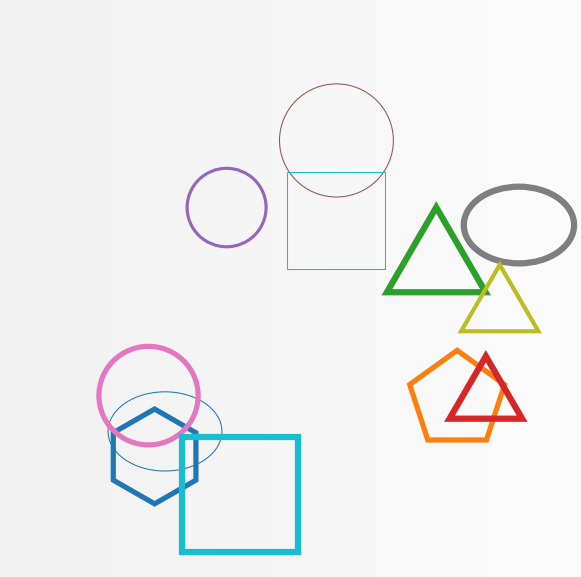[{"shape": "oval", "thickness": 0.5, "radius": 0.49, "center": [0.284, 0.252]}, {"shape": "hexagon", "thickness": 2.5, "radius": 0.41, "center": [0.266, 0.209]}, {"shape": "pentagon", "thickness": 2.5, "radius": 0.43, "center": [0.786, 0.307]}, {"shape": "triangle", "thickness": 3, "radius": 0.49, "center": [0.751, 0.542]}, {"shape": "triangle", "thickness": 3, "radius": 0.36, "center": [0.836, 0.31]}, {"shape": "circle", "thickness": 1.5, "radius": 0.34, "center": [0.39, 0.64]}, {"shape": "circle", "thickness": 0.5, "radius": 0.49, "center": [0.579, 0.756]}, {"shape": "circle", "thickness": 2.5, "radius": 0.43, "center": [0.256, 0.314]}, {"shape": "oval", "thickness": 3, "radius": 0.47, "center": [0.893, 0.609]}, {"shape": "triangle", "thickness": 2, "radius": 0.38, "center": [0.86, 0.464]}, {"shape": "square", "thickness": 3, "radius": 0.5, "center": [0.413, 0.143]}, {"shape": "square", "thickness": 0.5, "radius": 0.42, "center": [0.577, 0.618]}]